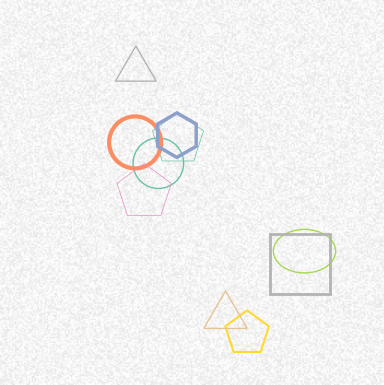[{"shape": "pentagon", "thickness": 0.5, "radius": 0.35, "center": [0.462, 0.638]}, {"shape": "circle", "thickness": 1, "radius": 0.33, "center": [0.411, 0.576]}, {"shape": "circle", "thickness": 3, "radius": 0.34, "center": [0.351, 0.63]}, {"shape": "hexagon", "thickness": 2.5, "radius": 0.29, "center": [0.46, 0.649]}, {"shape": "pentagon", "thickness": 0.5, "radius": 0.37, "center": [0.374, 0.501]}, {"shape": "oval", "thickness": 1, "radius": 0.4, "center": [0.791, 0.348]}, {"shape": "pentagon", "thickness": 1.5, "radius": 0.3, "center": [0.642, 0.134]}, {"shape": "triangle", "thickness": 1, "radius": 0.33, "center": [0.586, 0.179]}, {"shape": "square", "thickness": 2, "radius": 0.39, "center": [0.779, 0.314]}, {"shape": "triangle", "thickness": 1, "radius": 0.31, "center": [0.353, 0.82]}]